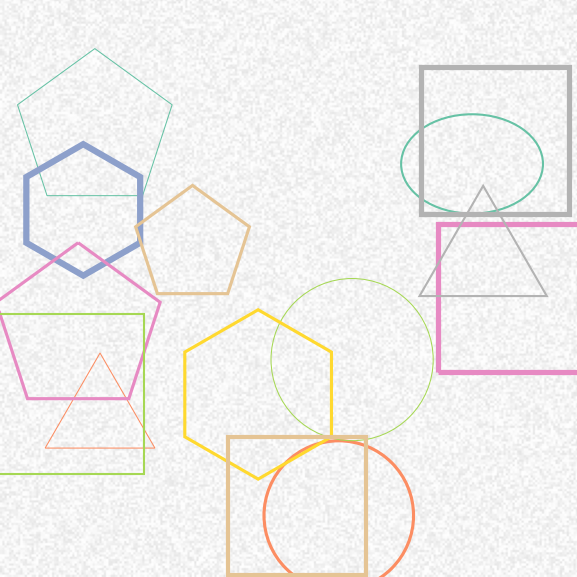[{"shape": "oval", "thickness": 1, "radius": 0.61, "center": [0.817, 0.715]}, {"shape": "pentagon", "thickness": 0.5, "radius": 0.7, "center": [0.164, 0.774]}, {"shape": "circle", "thickness": 1.5, "radius": 0.65, "center": [0.587, 0.106]}, {"shape": "triangle", "thickness": 0.5, "radius": 0.55, "center": [0.173, 0.278]}, {"shape": "hexagon", "thickness": 3, "radius": 0.57, "center": [0.144, 0.636]}, {"shape": "square", "thickness": 2.5, "radius": 0.64, "center": [0.887, 0.483]}, {"shape": "pentagon", "thickness": 1.5, "radius": 0.75, "center": [0.135, 0.43]}, {"shape": "square", "thickness": 1, "radius": 0.69, "center": [0.111, 0.317]}, {"shape": "circle", "thickness": 0.5, "radius": 0.7, "center": [0.61, 0.376]}, {"shape": "hexagon", "thickness": 1.5, "radius": 0.73, "center": [0.447, 0.316]}, {"shape": "pentagon", "thickness": 1.5, "radius": 0.52, "center": [0.333, 0.574]}, {"shape": "square", "thickness": 2, "radius": 0.6, "center": [0.515, 0.123]}, {"shape": "triangle", "thickness": 1, "radius": 0.64, "center": [0.837, 0.55]}, {"shape": "square", "thickness": 2.5, "radius": 0.64, "center": [0.857, 0.756]}]